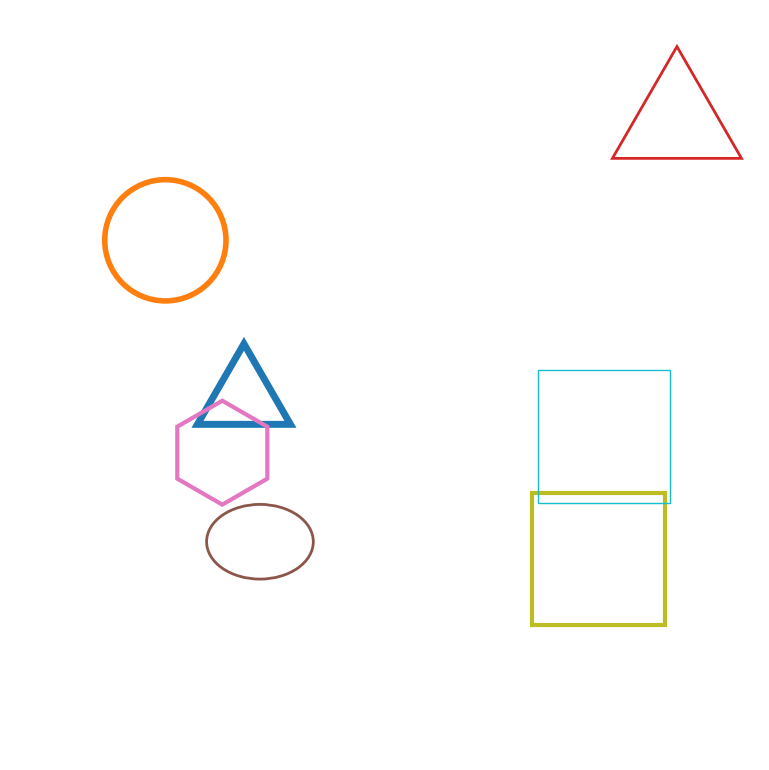[{"shape": "triangle", "thickness": 2.5, "radius": 0.35, "center": [0.317, 0.484]}, {"shape": "circle", "thickness": 2, "radius": 0.39, "center": [0.215, 0.688]}, {"shape": "triangle", "thickness": 1, "radius": 0.48, "center": [0.879, 0.843]}, {"shape": "oval", "thickness": 1, "radius": 0.35, "center": [0.338, 0.296]}, {"shape": "hexagon", "thickness": 1.5, "radius": 0.34, "center": [0.289, 0.412]}, {"shape": "square", "thickness": 1.5, "radius": 0.43, "center": [0.777, 0.274]}, {"shape": "square", "thickness": 0.5, "radius": 0.43, "center": [0.785, 0.433]}]